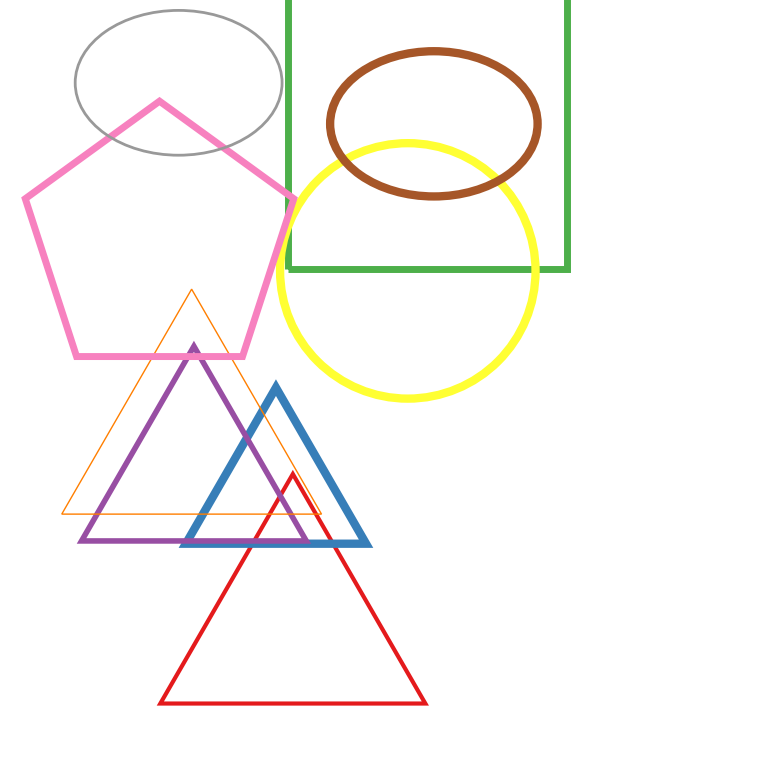[{"shape": "triangle", "thickness": 1.5, "radius": 0.99, "center": [0.38, 0.186]}, {"shape": "triangle", "thickness": 3, "radius": 0.68, "center": [0.358, 0.361]}, {"shape": "square", "thickness": 2.5, "radius": 0.91, "center": [0.555, 0.832]}, {"shape": "triangle", "thickness": 2, "radius": 0.84, "center": [0.252, 0.382]}, {"shape": "triangle", "thickness": 0.5, "radius": 0.97, "center": [0.249, 0.43]}, {"shape": "circle", "thickness": 3, "radius": 0.83, "center": [0.53, 0.648]}, {"shape": "oval", "thickness": 3, "radius": 0.67, "center": [0.563, 0.839]}, {"shape": "pentagon", "thickness": 2.5, "radius": 0.92, "center": [0.207, 0.685]}, {"shape": "oval", "thickness": 1, "radius": 0.67, "center": [0.232, 0.892]}]